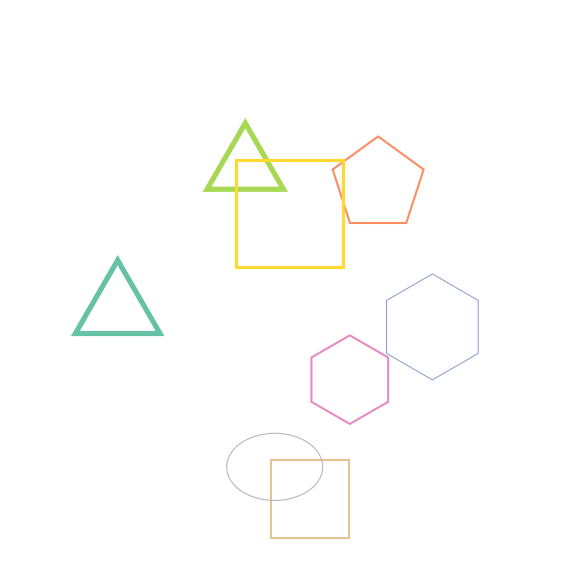[{"shape": "triangle", "thickness": 2.5, "radius": 0.42, "center": [0.204, 0.464]}, {"shape": "pentagon", "thickness": 1, "radius": 0.41, "center": [0.655, 0.68]}, {"shape": "hexagon", "thickness": 0.5, "radius": 0.46, "center": [0.749, 0.433]}, {"shape": "hexagon", "thickness": 1, "radius": 0.38, "center": [0.606, 0.342]}, {"shape": "triangle", "thickness": 2.5, "radius": 0.38, "center": [0.425, 0.71]}, {"shape": "square", "thickness": 1.5, "radius": 0.46, "center": [0.502, 0.629]}, {"shape": "square", "thickness": 1, "radius": 0.34, "center": [0.537, 0.136]}, {"shape": "oval", "thickness": 0.5, "radius": 0.42, "center": [0.476, 0.191]}]